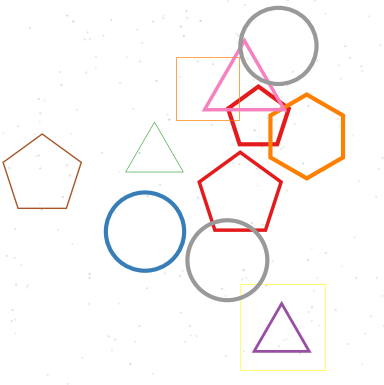[{"shape": "pentagon", "thickness": 2.5, "radius": 0.56, "center": [0.624, 0.493]}, {"shape": "pentagon", "thickness": 3, "radius": 0.41, "center": [0.671, 0.692]}, {"shape": "circle", "thickness": 3, "radius": 0.51, "center": [0.377, 0.398]}, {"shape": "triangle", "thickness": 0.5, "radius": 0.43, "center": [0.401, 0.596]}, {"shape": "triangle", "thickness": 2, "radius": 0.41, "center": [0.732, 0.129]}, {"shape": "square", "thickness": 0.5, "radius": 0.41, "center": [0.538, 0.771]}, {"shape": "hexagon", "thickness": 3, "radius": 0.54, "center": [0.797, 0.646]}, {"shape": "square", "thickness": 0.5, "radius": 0.55, "center": [0.733, 0.151]}, {"shape": "pentagon", "thickness": 1, "radius": 0.53, "center": [0.11, 0.545]}, {"shape": "triangle", "thickness": 2.5, "radius": 0.6, "center": [0.635, 0.775]}, {"shape": "circle", "thickness": 3, "radius": 0.49, "center": [0.723, 0.881]}, {"shape": "circle", "thickness": 3, "radius": 0.52, "center": [0.591, 0.324]}]